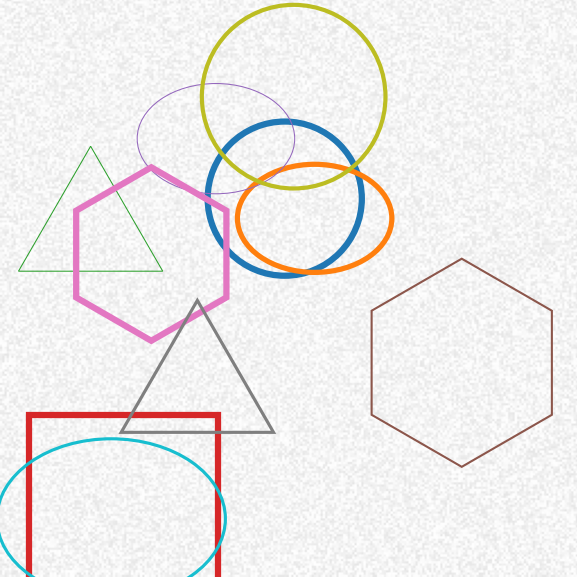[{"shape": "circle", "thickness": 3, "radius": 0.67, "center": [0.493, 0.655]}, {"shape": "oval", "thickness": 2.5, "radius": 0.67, "center": [0.545, 0.621]}, {"shape": "triangle", "thickness": 0.5, "radius": 0.72, "center": [0.157, 0.602]}, {"shape": "square", "thickness": 3, "radius": 0.82, "center": [0.213, 0.117]}, {"shape": "oval", "thickness": 0.5, "radius": 0.68, "center": [0.374, 0.759]}, {"shape": "hexagon", "thickness": 1, "radius": 0.9, "center": [0.8, 0.371]}, {"shape": "hexagon", "thickness": 3, "radius": 0.75, "center": [0.262, 0.559]}, {"shape": "triangle", "thickness": 1.5, "radius": 0.76, "center": [0.342, 0.327]}, {"shape": "circle", "thickness": 2, "radius": 0.79, "center": [0.508, 0.832]}, {"shape": "oval", "thickness": 1.5, "radius": 0.99, "center": [0.192, 0.101]}]